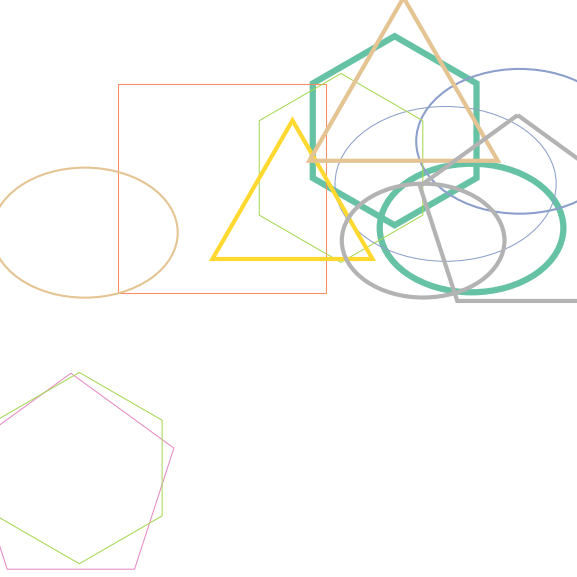[{"shape": "hexagon", "thickness": 3, "radius": 0.82, "center": [0.683, 0.773]}, {"shape": "oval", "thickness": 3, "radius": 0.8, "center": [0.817, 0.604]}, {"shape": "square", "thickness": 0.5, "radius": 0.9, "center": [0.385, 0.673]}, {"shape": "oval", "thickness": 1, "radius": 0.9, "center": [0.9, 0.754]}, {"shape": "oval", "thickness": 0.5, "radius": 0.96, "center": [0.772, 0.681]}, {"shape": "pentagon", "thickness": 0.5, "radius": 0.94, "center": [0.123, 0.165]}, {"shape": "hexagon", "thickness": 0.5, "radius": 0.83, "center": [0.137, 0.189]}, {"shape": "hexagon", "thickness": 0.5, "radius": 0.82, "center": [0.591, 0.708]}, {"shape": "triangle", "thickness": 2, "radius": 0.8, "center": [0.506, 0.631]}, {"shape": "oval", "thickness": 1, "radius": 0.8, "center": [0.147, 0.596]}, {"shape": "triangle", "thickness": 2, "radius": 0.94, "center": [0.699, 0.815]}, {"shape": "oval", "thickness": 2, "radius": 0.7, "center": [0.733, 0.583]}, {"shape": "pentagon", "thickness": 2, "radius": 0.89, "center": [0.896, 0.622]}]